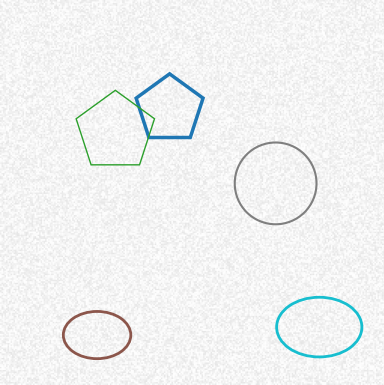[{"shape": "pentagon", "thickness": 2.5, "radius": 0.46, "center": [0.441, 0.717]}, {"shape": "pentagon", "thickness": 1, "radius": 0.54, "center": [0.3, 0.658]}, {"shape": "oval", "thickness": 2, "radius": 0.44, "center": [0.252, 0.13]}, {"shape": "circle", "thickness": 1.5, "radius": 0.53, "center": [0.716, 0.524]}, {"shape": "oval", "thickness": 2, "radius": 0.55, "center": [0.829, 0.15]}]